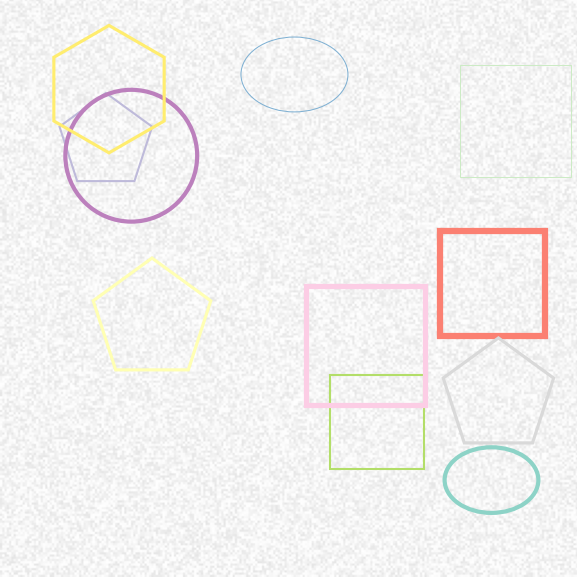[{"shape": "oval", "thickness": 2, "radius": 0.41, "center": [0.851, 0.168]}, {"shape": "pentagon", "thickness": 1.5, "radius": 0.54, "center": [0.263, 0.445]}, {"shape": "pentagon", "thickness": 1, "radius": 0.42, "center": [0.183, 0.754]}, {"shape": "square", "thickness": 3, "radius": 0.45, "center": [0.853, 0.508]}, {"shape": "oval", "thickness": 0.5, "radius": 0.46, "center": [0.51, 0.87]}, {"shape": "square", "thickness": 1, "radius": 0.41, "center": [0.653, 0.268]}, {"shape": "square", "thickness": 2.5, "radius": 0.52, "center": [0.633, 0.401]}, {"shape": "pentagon", "thickness": 1.5, "radius": 0.5, "center": [0.863, 0.313]}, {"shape": "circle", "thickness": 2, "radius": 0.57, "center": [0.227, 0.729]}, {"shape": "square", "thickness": 0.5, "radius": 0.48, "center": [0.892, 0.79]}, {"shape": "hexagon", "thickness": 1.5, "radius": 0.55, "center": [0.189, 0.845]}]